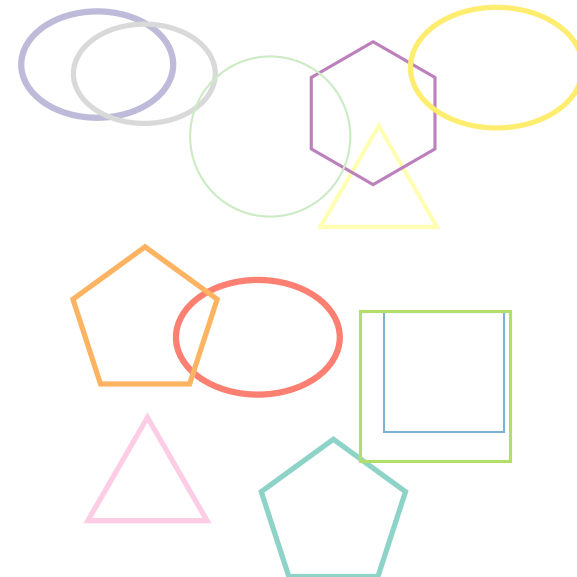[{"shape": "pentagon", "thickness": 2.5, "radius": 0.66, "center": [0.577, 0.107]}, {"shape": "triangle", "thickness": 2, "radius": 0.58, "center": [0.656, 0.665]}, {"shape": "oval", "thickness": 3, "radius": 0.66, "center": [0.168, 0.887]}, {"shape": "oval", "thickness": 3, "radius": 0.71, "center": [0.447, 0.415]}, {"shape": "square", "thickness": 1, "radius": 0.52, "center": [0.769, 0.355]}, {"shape": "pentagon", "thickness": 2.5, "radius": 0.66, "center": [0.251, 0.44]}, {"shape": "square", "thickness": 1.5, "radius": 0.65, "center": [0.753, 0.331]}, {"shape": "triangle", "thickness": 2.5, "radius": 0.6, "center": [0.255, 0.157]}, {"shape": "oval", "thickness": 2.5, "radius": 0.61, "center": [0.25, 0.871]}, {"shape": "hexagon", "thickness": 1.5, "radius": 0.62, "center": [0.646, 0.803]}, {"shape": "circle", "thickness": 1, "radius": 0.69, "center": [0.468, 0.763]}, {"shape": "oval", "thickness": 2.5, "radius": 0.75, "center": [0.86, 0.882]}]